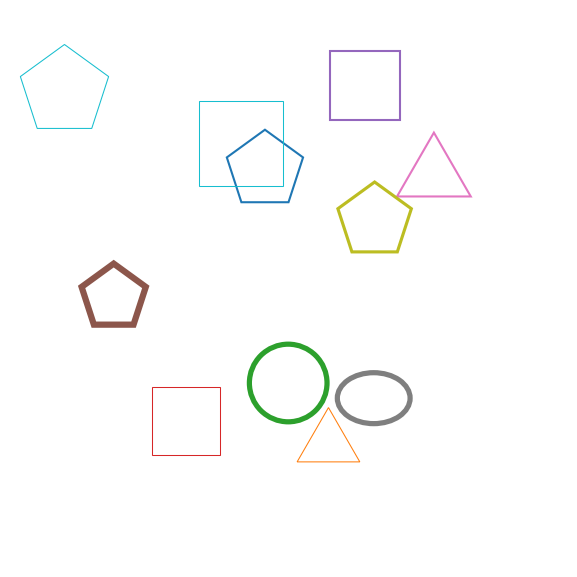[{"shape": "pentagon", "thickness": 1, "radius": 0.35, "center": [0.459, 0.705]}, {"shape": "triangle", "thickness": 0.5, "radius": 0.31, "center": [0.569, 0.231]}, {"shape": "circle", "thickness": 2.5, "radius": 0.34, "center": [0.499, 0.336]}, {"shape": "square", "thickness": 0.5, "radius": 0.29, "center": [0.322, 0.271]}, {"shape": "square", "thickness": 1, "radius": 0.3, "center": [0.632, 0.851]}, {"shape": "pentagon", "thickness": 3, "radius": 0.29, "center": [0.197, 0.484]}, {"shape": "triangle", "thickness": 1, "radius": 0.37, "center": [0.751, 0.696]}, {"shape": "oval", "thickness": 2.5, "radius": 0.32, "center": [0.647, 0.31]}, {"shape": "pentagon", "thickness": 1.5, "radius": 0.33, "center": [0.649, 0.617]}, {"shape": "pentagon", "thickness": 0.5, "radius": 0.4, "center": [0.112, 0.842]}, {"shape": "square", "thickness": 0.5, "radius": 0.37, "center": [0.417, 0.75]}]